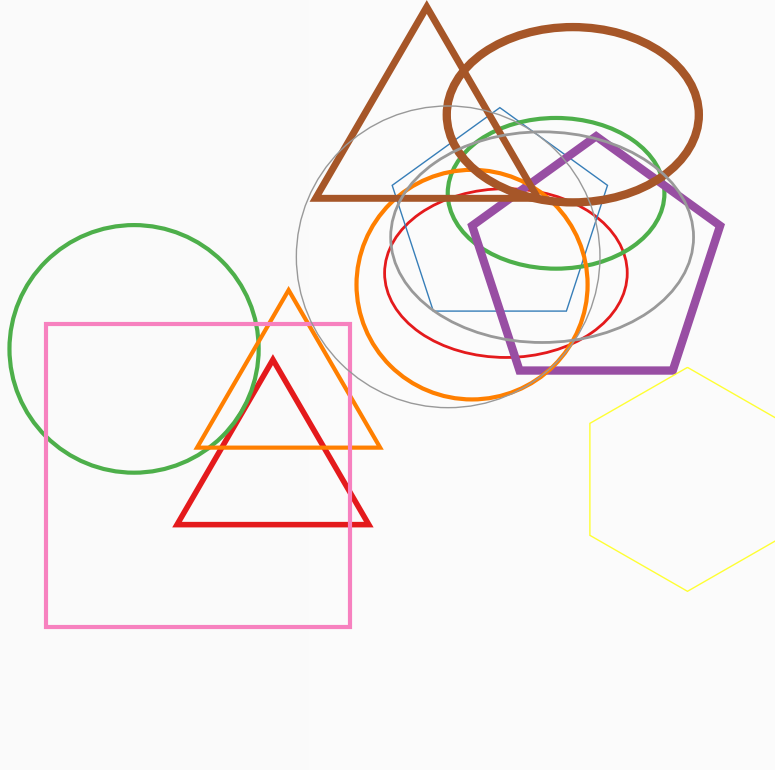[{"shape": "triangle", "thickness": 2, "radius": 0.71, "center": [0.352, 0.39]}, {"shape": "oval", "thickness": 1, "radius": 0.78, "center": [0.653, 0.645]}, {"shape": "pentagon", "thickness": 0.5, "radius": 0.73, "center": [0.645, 0.714]}, {"shape": "oval", "thickness": 1.5, "radius": 0.7, "center": [0.718, 0.749]}, {"shape": "circle", "thickness": 1.5, "radius": 0.8, "center": [0.173, 0.547]}, {"shape": "pentagon", "thickness": 3, "radius": 0.84, "center": [0.769, 0.655]}, {"shape": "triangle", "thickness": 1.5, "radius": 0.68, "center": [0.372, 0.487]}, {"shape": "circle", "thickness": 1.5, "radius": 0.75, "center": [0.609, 0.63]}, {"shape": "hexagon", "thickness": 0.5, "radius": 0.73, "center": [0.887, 0.377]}, {"shape": "oval", "thickness": 3, "radius": 0.81, "center": [0.739, 0.851]}, {"shape": "triangle", "thickness": 2.5, "radius": 0.83, "center": [0.551, 0.825]}, {"shape": "square", "thickness": 1.5, "radius": 0.98, "center": [0.255, 0.383]}, {"shape": "circle", "thickness": 0.5, "radius": 0.98, "center": [0.578, 0.666]}, {"shape": "oval", "thickness": 1, "radius": 0.98, "center": [0.699, 0.692]}]